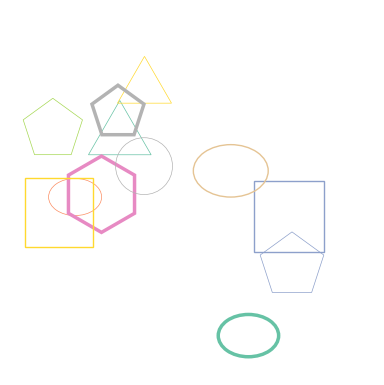[{"shape": "oval", "thickness": 2.5, "radius": 0.39, "center": [0.645, 0.128]}, {"shape": "triangle", "thickness": 0.5, "radius": 0.47, "center": [0.311, 0.645]}, {"shape": "oval", "thickness": 0.5, "radius": 0.34, "center": [0.195, 0.488]}, {"shape": "pentagon", "thickness": 0.5, "radius": 0.43, "center": [0.758, 0.311]}, {"shape": "square", "thickness": 1, "radius": 0.46, "center": [0.75, 0.437]}, {"shape": "hexagon", "thickness": 2.5, "radius": 0.5, "center": [0.264, 0.496]}, {"shape": "pentagon", "thickness": 0.5, "radius": 0.4, "center": [0.137, 0.664]}, {"shape": "triangle", "thickness": 0.5, "radius": 0.41, "center": [0.375, 0.773]}, {"shape": "square", "thickness": 1, "radius": 0.44, "center": [0.153, 0.448]}, {"shape": "oval", "thickness": 1, "radius": 0.49, "center": [0.599, 0.556]}, {"shape": "pentagon", "thickness": 2.5, "radius": 0.36, "center": [0.306, 0.708]}, {"shape": "circle", "thickness": 0.5, "radius": 0.37, "center": [0.374, 0.568]}]